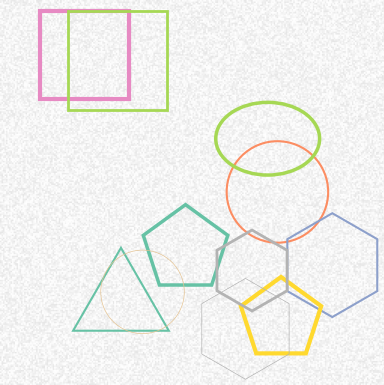[{"shape": "pentagon", "thickness": 2.5, "radius": 0.58, "center": [0.482, 0.353]}, {"shape": "triangle", "thickness": 1.5, "radius": 0.72, "center": [0.314, 0.213]}, {"shape": "circle", "thickness": 1.5, "radius": 0.66, "center": [0.721, 0.501]}, {"shape": "hexagon", "thickness": 1.5, "radius": 0.67, "center": [0.863, 0.311]}, {"shape": "square", "thickness": 3, "radius": 0.58, "center": [0.219, 0.857]}, {"shape": "oval", "thickness": 2.5, "radius": 0.67, "center": [0.695, 0.64]}, {"shape": "square", "thickness": 2, "radius": 0.64, "center": [0.305, 0.843]}, {"shape": "pentagon", "thickness": 3, "radius": 0.55, "center": [0.73, 0.171]}, {"shape": "circle", "thickness": 0.5, "radius": 0.54, "center": [0.37, 0.242]}, {"shape": "hexagon", "thickness": 2, "radius": 0.53, "center": [0.655, 0.297]}, {"shape": "hexagon", "thickness": 0.5, "radius": 0.65, "center": [0.638, 0.146]}]